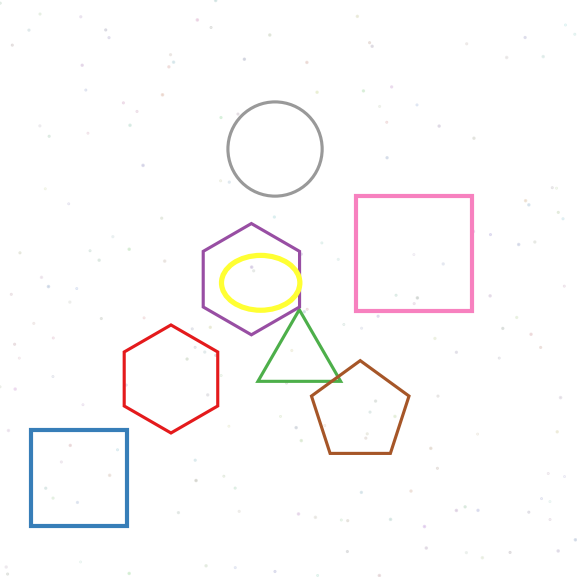[{"shape": "hexagon", "thickness": 1.5, "radius": 0.47, "center": [0.296, 0.343]}, {"shape": "square", "thickness": 2, "radius": 0.42, "center": [0.138, 0.172]}, {"shape": "triangle", "thickness": 1.5, "radius": 0.41, "center": [0.518, 0.38]}, {"shape": "hexagon", "thickness": 1.5, "radius": 0.48, "center": [0.435, 0.516]}, {"shape": "oval", "thickness": 2.5, "radius": 0.34, "center": [0.451, 0.509]}, {"shape": "pentagon", "thickness": 1.5, "radius": 0.44, "center": [0.624, 0.286]}, {"shape": "square", "thickness": 2, "radius": 0.5, "center": [0.717, 0.56]}, {"shape": "circle", "thickness": 1.5, "radius": 0.41, "center": [0.476, 0.741]}]